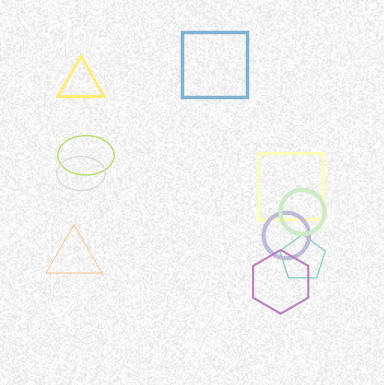[{"shape": "pentagon", "thickness": 1, "radius": 0.31, "center": [0.786, 0.329]}, {"shape": "square", "thickness": 2, "radius": 0.42, "center": [0.755, 0.517]}, {"shape": "circle", "thickness": 3, "radius": 0.3, "center": [0.744, 0.389]}, {"shape": "square", "thickness": 2.5, "radius": 0.42, "center": [0.558, 0.833]}, {"shape": "triangle", "thickness": 0.5, "radius": 0.42, "center": [0.192, 0.333]}, {"shape": "oval", "thickness": 1, "radius": 0.37, "center": [0.223, 0.596]}, {"shape": "oval", "thickness": 1, "radius": 0.32, "center": [0.21, 0.549]}, {"shape": "hexagon", "thickness": 1.5, "radius": 0.41, "center": [0.729, 0.268]}, {"shape": "circle", "thickness": 3, "radius": 0.29, "center": [0.786, 0.45]}, {"shape": "triangle", "thickness": 2, "radius": 0.35, "center": [0.211, 0.784]}]